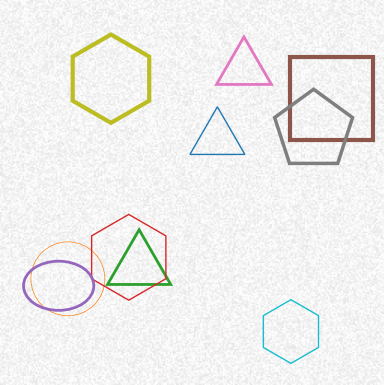[{"shape": "triangle", "thickness": 1, "radius": 0.41, "center": [0.565, 0.64]}, {"shape": "circle", "thickness": 0.5, "radius": 0.48, "center": [0.176, 0.276]}, {"shape": "triangle", "thickness": 2, "radius": 0.47, "center": [0.361, 0.309]}, {"shape": "hexagon", "thickness": 1, "radius": 0.56, "center": [0.334, 0.332]}, {"shape": "oval", "thickness": 2, "radius": 0.46, "center": [0.152, 0.258]}, {"shape": "square", "thickness": 3, "radius": 0.54, "center": [0.861, 0.744]}, {"shape": "triangle", "thickness": 2, "radius": 0.41, "center": [0.634, 0.822]}, {"shape": "pentagon", "thickness": 2.5, "radius": 0.53, "center": [0.815, 0.662]}, {"shape": "hexagon", "thickness": 3, "radius": 0.57, "center": [0.288, 0.796]}, {"shape": "hexagon", "thickness": 1, "radius": 0.41, "center": [0.756, 0.139]}]